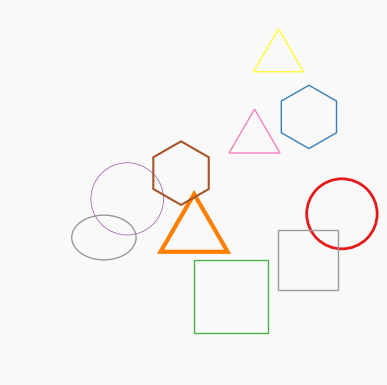[{"shape": "circle", "thickness": 2, "radius": 0.45, "center": [0.882, 0.445]}, {"shape": "hexagon", "thickness": 1, "radius": 0.41, "center": [0.797, 0.696]}, {"shape": "square", "thickness": 1, "radius": 0.48, "center": [0.595, 0.23]}, {"shape": "circle", "thickness": 0.5, "radius": 0.47, "center": [0.328, 0.483]}, {"shape": "triangle", "thickness": 3, "radius": 0.5, "center": [0.501, 0.396]}, {"shape": "triangle", "thickness": 1, "radius": 0.37, "center": [0.719, 0.851]}, {"shape": "hexagon", "thickness": 1.5, "radius": 0.41, "center": [0.467, 0.55]}, {"shape": "triangle", "thickness": 1, "radius": 0.38, "center": [0.657, 0.64]}, {"shape": "oval", "thickness": 1, "radius": 0.42, "center": [0.268, 0.383]}, {"shape": "square", "thickness": 1, "radius": 0.39, "center": [0.794, 0.325]}]